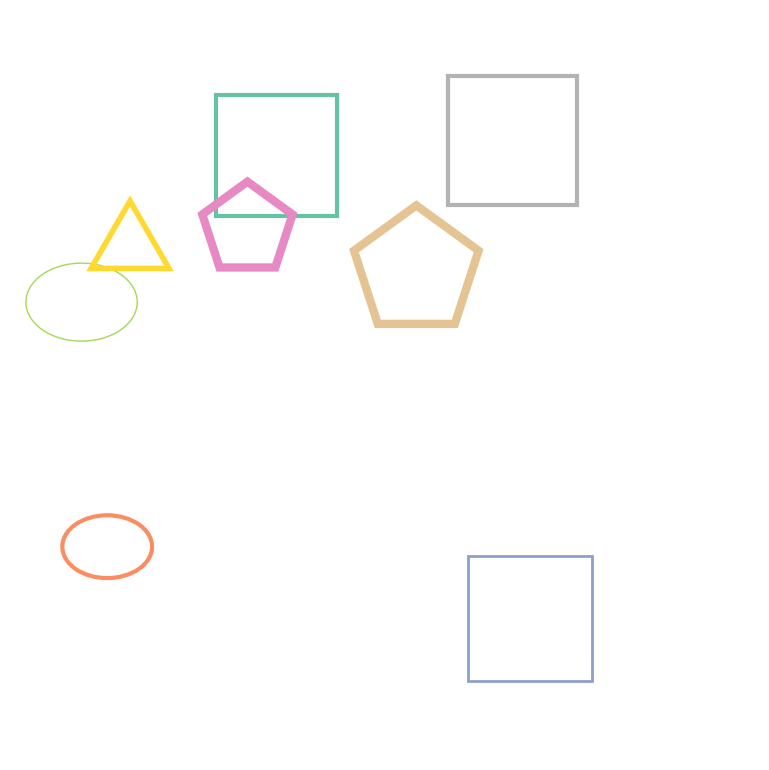[{"shape": "square", "thickness": 1.5, "radius": 0.39, "center": [0.359, 0.798]}, {"shape": "oval", "thickness": 1.5, "radius": 0.29, "center": [0.139, 0.29]}, {"shape": "square", "thickness": 1, "radius": 0.4, "center": [0.688, 0.197]}, {"shape": "pentagon", "thickness": 3, "radius": 0.31, "center": [0.321, 0.702]}, {"shape": "oval", "thickness": 0.5, "radius": 0.36, "center": [0.106, 0.608]}, {"shape": "triangle", "thickness": 2, "radius": 0.29, "center": [0.169, 0.681]}, {"shape": "pentagon", "thickness": 3, "radius": 0.43, "center": [0.541, 0.648]}, {"shape": "square", "thickness": 1.5, "radius": 0.42, "center": [0.666, 0.817]}]